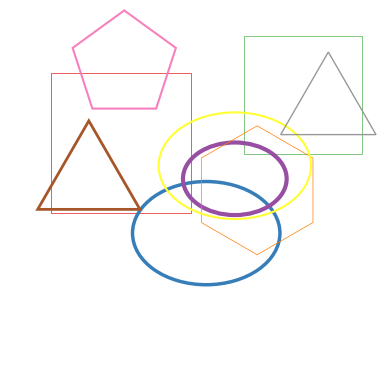[{"shape": "square", "thickness": 0.5, "radius": 0.91, "center": [0.314, 0.629]}, {"shape": "oval", "thickness": 2.5, "radius": 0.96, "center": [0.536, 0.394]}, {"shape": "square", "thickness": 0.5, "radius": 0.77, "center": [0.787, 0.754]}, {"shape": "oval", "thickness": 3, "radius": 0.67, "center": [0.61, 0.536]}, {"shape": "hexagon", "thickness": 0.5, "radius": 0.84, "center": [0.668, 0.506]}, {"shape": "oval", "thickness": 1.5, "radius": 0.99, "center": [0.61, 0.57]}, {"shape": "triangle", "thickness": 2, "radius": 0.77, "center": [0.231, 0.533]}, {"shape": "pentagon", "thickness": 1.5, "radius": 0.7, "center": [0.323, 0.832]}, {"shape": "triangle", "thickness": 1, "radius": 0.72, "center": [0.853, 0.722]}]